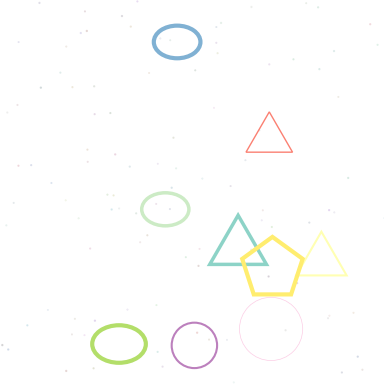[{"shape": "triangle", "thickness": 2.5, "radius": 0.43, "center": [0.618, 0.356]}, {"shape": "triangle", "thickness": 1.5, "radius": 0.38, "center": [0.835, 0.322]}, {"shape": "triangle", "thickness": 1, "radius": 0.35, "center": [0.699, 0.64]}, {"shape": "oval", "thickness": 3, "radius": 0.3, "center": [0.46, 0.891]}, {"shape": "oval", "thickness": 3, "radius": 0.35, "center": [0.309, 0.106]}, {"shape": "circle", "thickness": 0.5, "radius": 0.41, "center": [0.704, 0.146]}, {"shape": "circle", "thickness": 1.5, "radius": 0.29, "center": [0.505, 0.103]}, {"shape": "oval", "thickness": 2.5, "radius": 0.31, "center": [0.429, 0.456]}, {"shape": "pentagon", "thickness": 3, "radius": 0.41, "center": [0.708, 0.302]}]